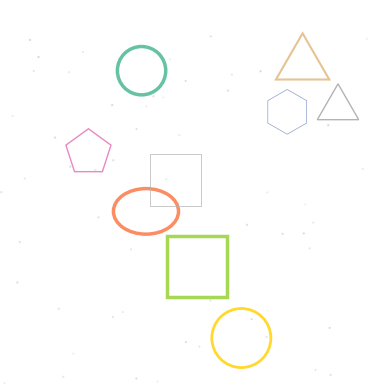[{"shape": "circle", "thickness": 2.5, "radius": 0.31, "center": [0.368, 0.816]}, {"shape": "oval", "thickness": 2.5, "radius": 0.42, "center": [0.379, 0.451]}, {"shape": "hexagon", "thickness": 0.5, "radius": 0.29, "center": [0.746, 0.709]}, {"shape": "pentagon", "thickness": 1, "radius": 0.31, "center": [0.23, 0.604]}, {"shape": "square", "thickness": 2.5, "radius": 0.39, "center": [0.512, 0.308]}, {"shape": "circle", "thickness": 2, "radius": 0.38, "center": [0.627, 0.122]}, {"shape": "triangle", "thickness": 1.5, "radius": 0.4, "center": [0.786, 0.833]}, {"shape": "square", "thickness": 0.5, "radius": 0.33, "center": [0.457, 0.532]}, {"shape": "triangle", "thickness": 1, "radius": 0.31, "center": [0.878, 0.72]}]